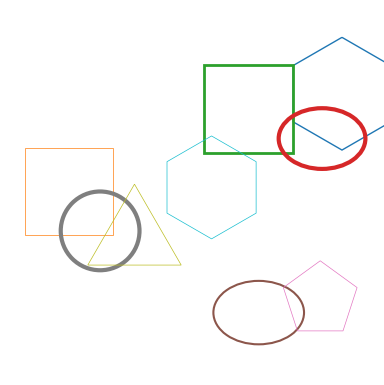[{"shape": "hexagon", "thickness": 1, "radius": 0.73, "center": [0.888, 0.757]}, {"shape": "square", "thickness": 0.5, "radius": 0.57, "center": [0.179, 0.503]}, {"shape": "square", "thickness": 2, "radius": 0.57, "center": [0.646, 0.717]}, {"shape": "oval", "thickness": 3, "radius": 0.56, "center": [0.836, 0.64]}, {"shape": "oval", "thickness": 1.5, "radius": 0.59, "center": [0.672, 0.188]}, {"shape": "pentagon", "thickness": 0.5, "radius": 0.5, "center": [0.832, 0.222]}, {"shape": "circle", "thickness": 3, "radius": 0.51, "center": [0.26, 0.4]}, {"shape": "triangle", "thickness": 0.5, "radius": 0.7, "center": [0.349, 0.382]}, {"shape": "hexagon", "thickness": 0.5, "radius": 0.67, "center": [0.55, 0.513]}]